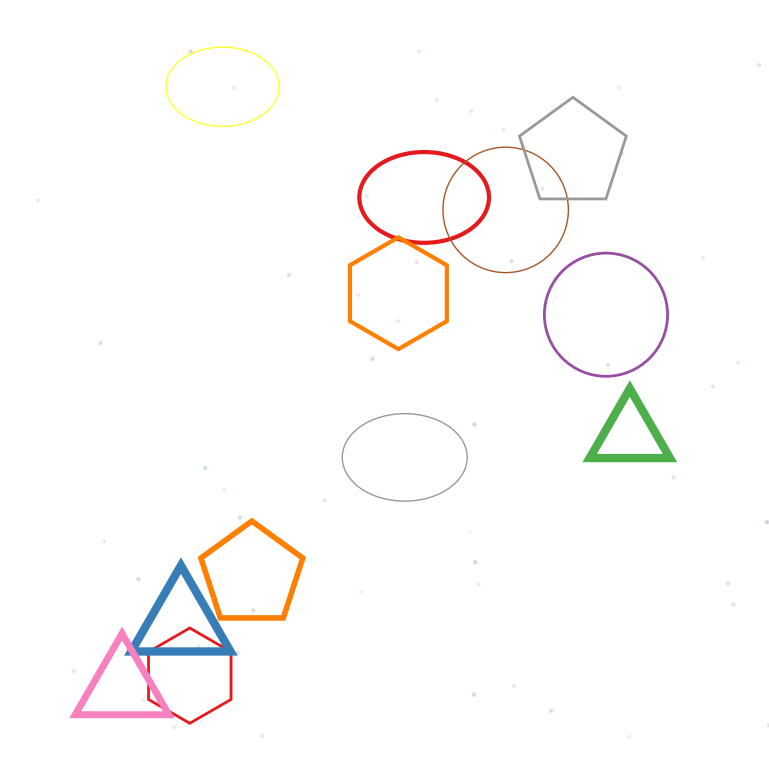[{"shape": "hexagon", "thickness": 1, "radius": 0.31, "center": [0.246, 0.123]}, {"shape": "oval", "thickness": 1.5, "radius": 0.42, "center": [0.551, 0.744]}, {"shape": "triangle", "thickness": 3, "radius": 0.37, "center": [0.235, 0.191]}, {"shape": "triangle", "thickness": 3, "radius": 0.3, "center": [0.818, 0.435]}, {"shape": "circle", "thickness": 1, "radius": 0.4, "center": [0.787, 0.591]}, {"shape": "hexagon", "thickness": 1.5, "radius": 0.36, "center": [0.517, 0.619]}, {"shape": "pentagon", "thickness": 2, "radius": 0.35, "center": [0.327, 0.254]}, {"shape": "oval", "thickness": 0.5, "radius": 0.37, "center": [0.289, 0.887]}, {"shape": "circle", "thickness": 0.5, "radius": 0.41, "center": [0.657, 0.727]}, {"shape": "triangle", "thickness": 2.5, "radius": 0.35, "center": [0.159, 0.107]}, {"shape": "pentagon", "thickness": 1, "radius": 0.36, "center": [0.744, 0.801]}, {"shape": "oval", "thickness": 0.5, "radius": 0.41, "center": [0.526, 0.406]}]